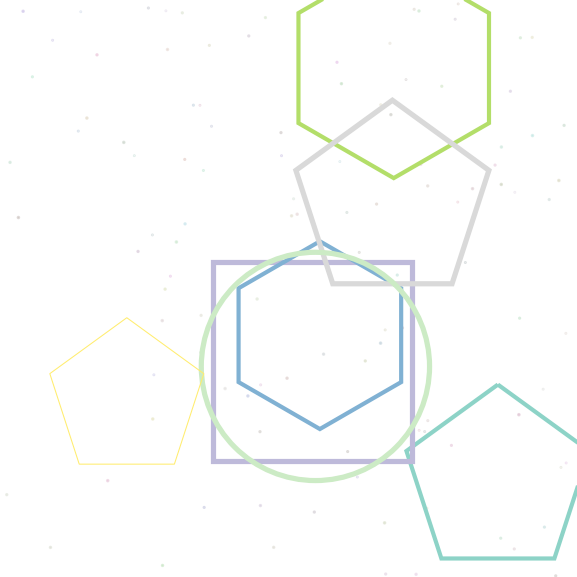[{"shape": "pentagon", "thickness": 2, "radius": 0.83, "center": [0.862, 0.167]}, {"shape": "square", "thickness": 2.5, "radius": 0.86, "center": [0.542, 0.372]}, {"shape": "hexagon", "thickness": 2, "radius": 0.81, "center": [0.554, 0.419]}, {"shape": "hexagon", "thickness": 2, "radius": 0.95, "center": [0.682, 0.881]}, {"shape": "pentagon", "thickness": 2.5, "radius": 0.88, "center": [0.679, 0.65]}, {"shape": "circle", "thickness": 2.5, "radius": 0.99, "center": [0.546, 0.365]}, {"shape": "pentagon", "thickness": 0.5, "radius": 0.7, "center": [0.22, 0.309]}]